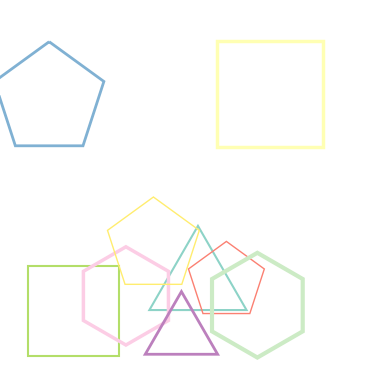[{"shape": "triangle", "thickness": 1.5, "radius": 0.73, "center": [0.514, 0.268]}, {"shape": "square", "thickness": 2.5, "radius": 0.69, "center": [0.701, 0.756]}, {"shape": "pentagon", "thickness": 1, "radius": 0.52, "center": [0.588, 0.269]}, {"shape": "pentagon", "thickness": 2, "radius": 0.75, "center": [0.128, 0.742]}, {"shape": "square", "thickness": 1.5, "radius": 0.59, "center": [0.192, 0.193]}, {"shape": "hexagon", "thickness": 2.5, "radius": 0.64, "center": [0.327, 0.231]}, {"shape": "triangle", "thickness": 2, "radius": 0.54, "center": [0.471, 0.134]}, {"shape": "hexagon", "thickness": 3, "radius": 0.68, "center": [0.668, 0.207]}, {"shape": "pentagon", "thickness": 1, "radius": 0.63, "center": [0.398, 0.363]}]